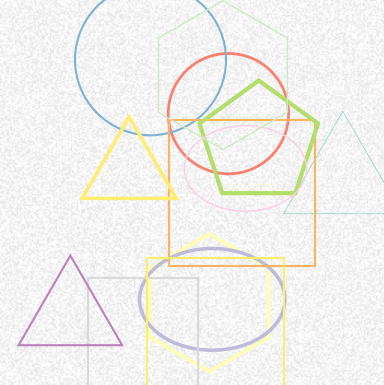[{"shape": "triangle", "thickness": 0.5, "radius": 0.89, "center": [0.89, 0.534]}, {"shape": "hexagon", "thickness": 2.5, "radius": 0.89, "center": [0.544, 0.214]}, {"shape": "oval", "thickness": 2.5, "radius": 0.94, "center": [0.551, 0.222]}, {"shape": "circle", "thickness": 2, "radius": 0.78, "center": [0.593, 0.705]}, {"shape": "circle", "thickness": 1.5, "radius": 0.98, "center": [0.391, 0.845]}, {"shape": "square", "thickness": 1.5, "radius": 0.95, "center": [0.629, 0.498]}, {"shape": "pentagon", "thickness": 3, "radius": 0.81, "center": [0.672, 0.629]}, {"shape": "oval", "thickness": 1, "radius": 0.79, "center": [0.637, 0.562]}, {"shape": "square", "thickness": 1.5, "radius": 0.71, "center": [0.372, 0.134]}, {"shape": "triangle", "thickness": 1.5, "radius": 0.78, "center": [0.183, 0.181]}, {"shape": "hexagon", "thickness": 1, "radius": 0.97, "center": [0.579, 0.805]}, {"shape": "triangle", "thickness": 2.5, "radius": 0.71, "center": [0.336, 0.555]}, {"shape": "square", "thickness": 1.5, "radius": 0.89, "center": [0.559, 0.152]}]